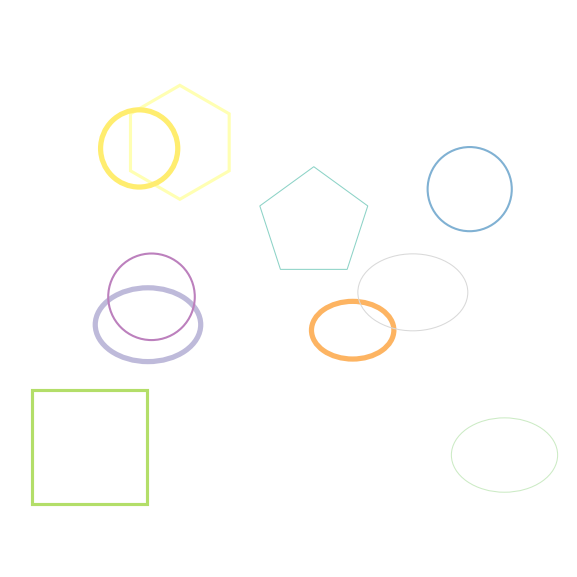[{"shape": "pentagon", "thickness": 0.5, "radius": 0.49, "center": [0.543, 0.612]}, {"shape": "hexagon", "thickness": 1.5, "radius": 0.49, "center": [0.311, 0.753]}, {"shape": "oval", "thickness": 2.5, "radius": 0.46, "center": [0.256, 0.437]}, {"shape": "circle", "thickness": 1, "radius": 0.36, "center": [0.813, 0.672]}, {"shape": "oval", "thickness": 2.5, "radius": 0.36, "center": [0.611, 0.427]}, {"shape": "square", "thickness": 1.5, "radius": 0.5, "center": [0.155, 0.225]}, {"shape": "oval", "thickness": 0.5, "radius": 0.48, "center": [0.715, 0.493]}, {"shape": "circle", "thickness": 1, "radius": 0.37, "center": [0.262, 0.485]}, {"shape": "oval", "thickness": 0.5, "radius": 0.46, "center": [0.874, 0.211]}, {"shape": "circle", "thickness": 2.5, "radius": 0.33, "center": [0.241, 0.742]}]